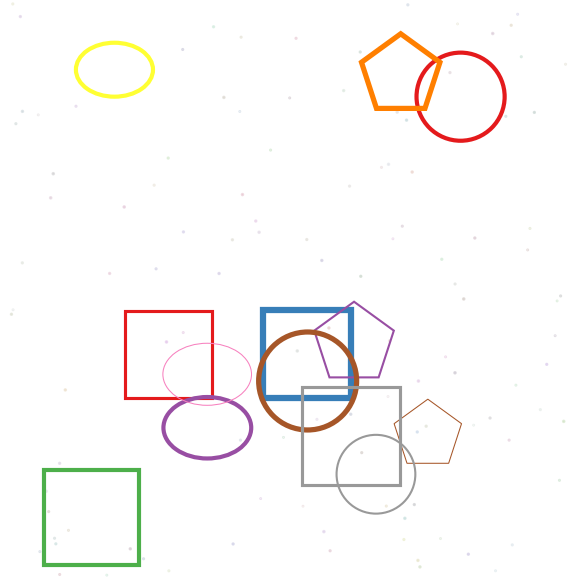[{"shape": "square", "thickness": 1.5, "radius": 0.38, "center": [0.292, 0.385]}, {"shape": "circle", "thickness": 2, "radius": 0.38, "center": [0.798, 0.832]}, {"shape": "square", "thickness": 3, "radius": 0.38, "center": [0.532, 0.386]}, {"shape": "square", "thickness": 2, "radius": 0.41, "center": [0.159, 0.103]}, {"shape": "pentagon", "thickness": 1, "radius": 0.36, "center": [0.613, 0.404]}, {"shape": "oval", "thickness": 2, "radius": 0.38, "center": [0.359, 0.258]}, {"shape": "pentagon", "thickness": 2.5, "radius": 0.36, "center": [0.694, 0.869]}, {"shape": "oval", "thickness": 2, "radius": 0.33, "center": [0.198, 0.878]}, {"shape": "circle", "thickness": 2.5, "radius": 0.42, "center": [0.533, 0.339]}, {"shape": "pentagon", "thickness": 0.5, "radius": 0.31, "center": [0.741, 0.247]}, {"shape": "oval", "thickness": 0.5, "radius": 0.38, "center": [0.359, 0.351]}, {"shape": "square", "thickness": 1.5, "radius": 0.42, "center": [0.607, 0.244]}, {"shape": "circle", "thickness": 1, "radius": 0.34, "center": [0.651, 0.178]}]